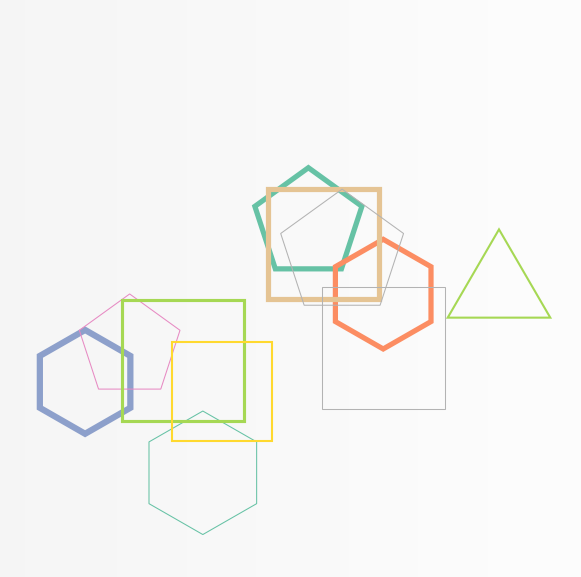[{"shape": "pentagon", "thickness": 2.5, "radius": 0.48, "center": [0.531, 0.612]}, {"shape": "hexagon", "thickness": 0.5, "radius": 0.53, "center": [0.349, 0.18]}, {"shape": "hexagon", "thickness": 2.5, "radius": 0.47, "center": [0.659, 0.49]}, {"shape": "hexagon", "thickness": 3, "radius": 0.45, "center": [0.146, 0.338]}, {"shape": "pentagon", "thickness": 0.5, "radius": 0.46, "center": [0.223, 0.399]}, {"shape": "triangle", "thickness": 1, "radius": 0.51, "center": [0.858, 0.5]}, {"shape": "square", "thickness": 1.5, "radius": 0.52, "center": [0.314, 0.375]}, {"shape": "square", "thickness": 1, "radius": 0.43, "center": [0.382, 0.321]}, {"shape": "square", "thickness": 2.5, "radius": 0.48, "center": [0.557, 0.577]}, {"shape": "square", "thickness": 0.5, "radius": 0.53, "center": [0.66, 0.397]}, {"shape": "pentagon", "thickness": 0.5, "radius": 0.56, "center": [0.589, 0.56]}]